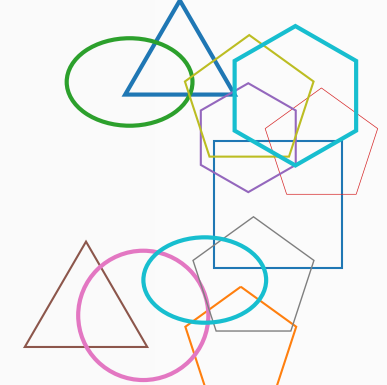[{"shape": "square", "thickness": 1.5, "radius": 0.82, "center": [0.717, 0.469]}, {"shape": "triangle", "thickness": 3, "radius": 0.81, "center": [0.464, 0.836]}, {"shape": "pentagon", "thickness": 1.5, "radius": 0.75, "center": [0.621, 0.105]}, {"shape": "oval", "thickness": 3, "radius": 0.81, "center": [0.334, 0.787]}, {"shape": "pentagon", "thickness": 0.5, "radius": 0.76, "center": [0.829, 0.619]}, {"shape": "hexagon", "thickness": 1.5, "radius": 0.71, "center": [0.641, 0.642]}, {"shape": "triangle", "thickness": 1.5, "radius": 0.91, "center": [0.222, 0.19]}, {"shape": "circle", "thickness": 3, "radius": 0.84, "center": [0.37, 0.181]}, {"shape": "pentagon", "thickness": 1, "radius": 0.82, "center": [0.654, 0.273]}, {"shape": "pentagon", "thickness": 1.5, "radius": 0.87, "center": [0.643, 0.734]}, {"shape": "oval", "thickness": 3, "radius": 0.79, "center": [0.528, 0.273]}, {"shape": "hexagon", "thickness": 3, "radius": 0.91, "center": [0.762, 0.751]}]